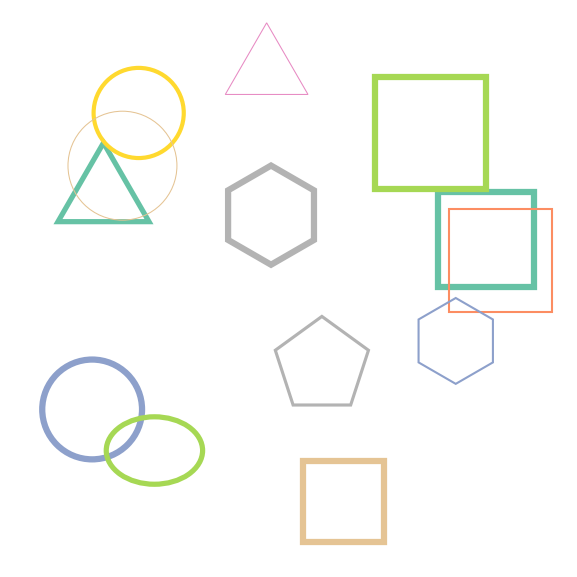[{"shape": "triangle", "thickness": 2.5, "radius": 0.45, "center": [0.179, 0.661]}, {"shape": "square", "thickness": 3, "radius": 0.41, "center": [0.842, 0.584]}, {"shape": "square", "thickness": 1, "radius": 0.45, "center": [0.866, 0.548]}, {"shape": "hexagon", "thickness": 1, "radius": 0.37, "center": [0.789, 0.409]}, {"shape": "circle", "thickness": 3, "radius": 0.43, "center": [0.16, 0.29]}, {"shape": "triangle", "thickness": 0.5, "radius": 0.41, "center": [0.462, 0.877]}, {"shape": "square", "thickness": 3, "radius": 0.48, "center": [0.746, 0.769]}, {"shape": "oval", "thickness": 2.5, "radius": 0.42, "center": [0.267, 0.219]}, {"shape": "circle", "thickness": 2, "radius": 0.39, "center": [0.24, 0.804]}, {"shape": "circle", "thickness": 0.5, "radius": 0.47, "center": [0.212, 0.712]}, {"shape": "square", "thickness": 3, "radius": 0.35, "center": [0.595, 0.131]}, {"shape": "hexagon", "thickness": 3, "radius": 0.43, "center": [0.469, 0.627]}, {"shape": "pentagon", "thickness": 1.5, "radius": 0.42, "center": [0.557, 0.366]}]